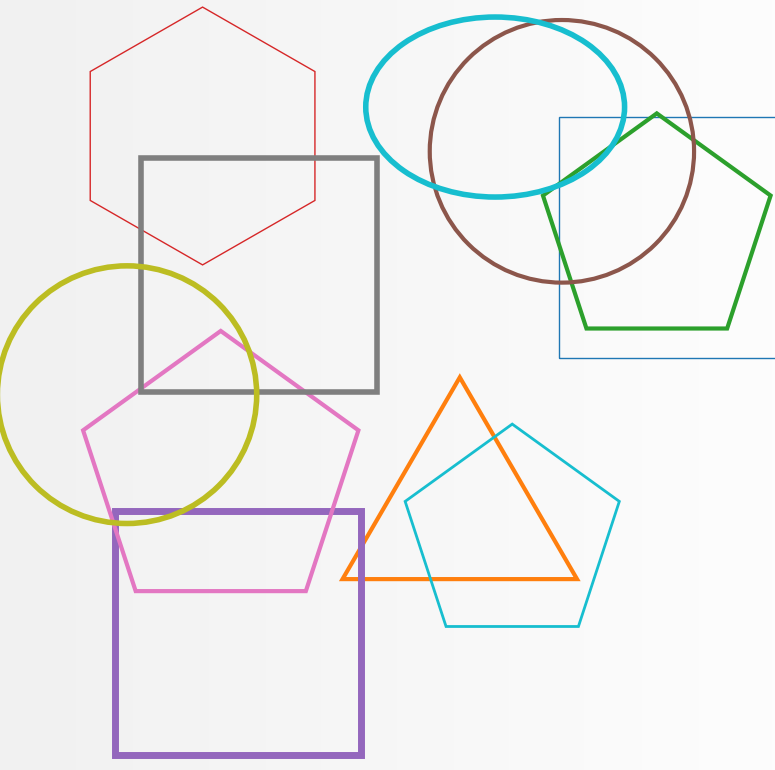[{"shape": "square", "thickness": 0.5, "radius": 0.78, "center": [0.877, 0.692]}, {"shape": "triangle", "thickness": 1.5, "radius": 0.87, "center": [0.593, 0.335]}, {"shape": "pentagon", "thickness": 1.5, "radius": 0.77, "center": [0.847, 0.698]}, {"shape": "hexagon", "thickness": 0.5, "radius": 0.84, "center": [0.261, 0.823]}, {"shape": "square", "thickness": 2.5, "radius": 0.79, "center": [0.307, 0.178]}, {"shape": "circle", "thickness": 1.5, "radius": 0.85, "center": [0.725, 0.803]}, {"shape": "pentagon", "thickness": 1.5, "radius": 0.93, "center": [0.285, 0.383]}, {"shape": "square", "thickness": 2, "radius": 0.76, "center": [0.334, 0.643]}, {"shape": "circle", "thickness": 2, "radius": 0.84, "center": [0.164, 0.487]}, {"shape": "pentagon", "thickness": 1, "radius": 0.73, "center": [0.661, 0.304]}, {"shape": "oval", "thickness": 2, "radius": 0.83, "center": [0.639, 0.861]}]